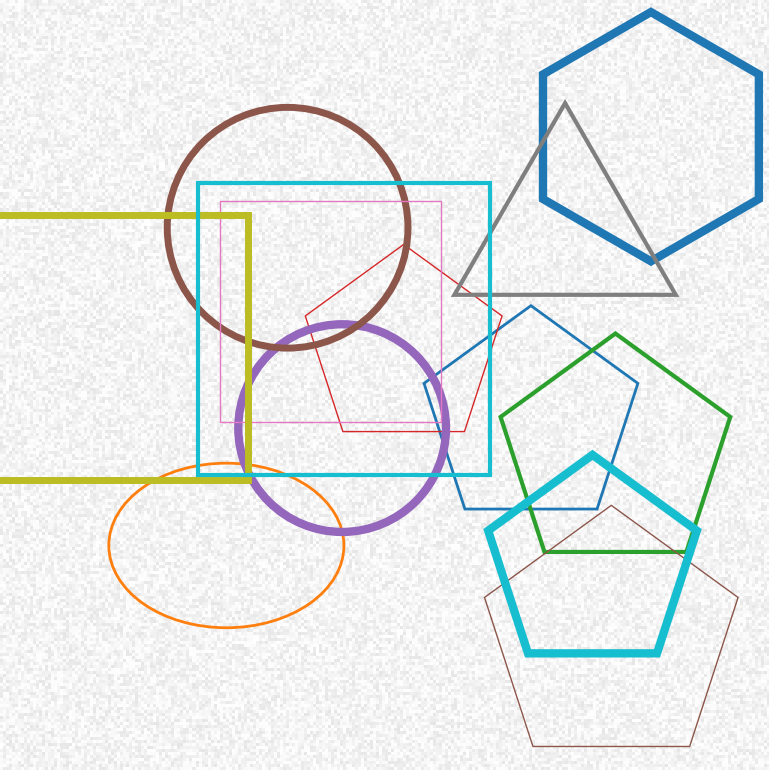[{"shape": "pentagon", "thickness": 1, "radius": 0.73, "center": [0.69, 0.457]}, {"shape": "hexagon", "thickness": 3, "radius": 0.81, "center": [0.845, 0.822]}, {"shape": "oval", "thickness": 1, "radius": 0.76, "center": [0.294, 0.292]}, {"shape": "pentagon", "thickness": 1.5, "radius": 0.78, "center": [0.799, 0.41]}, {"shape": "pentagon", "thickness": 0.5, "radius": 0.67, "center": [0.524, 0.548]}, {"shape": "circle", "thickness": 3, "radius": 0.67, "center": [0.444, 0.444]}, {"shape": "pentagon", "thickness": 0.5, "radius": 0.87, "center": [0.794, 0.171]}, {"shape": "circle", "thickness": 2.5, "radius": 0.78, "center": [0.374, 0.704]}, {"shape": "square", "thickness": 0.5, "radius": 0.72, "center": [0.429, 0.596]}, {"shape": "triangle", "thickness": 1.5, "radius": 0.83, "center": [0.734, 0.7]}, {"shape": "square", "thickness": 2.5, "radius": 0.86, "center": [0.15, 0.549]}, {"shape": "pentagon", "thickness": 3, "radius": 0.71, "center": [0.769, 0.267]}, {"shape": "square", "thickness": 1.5, "radius": 0.95, "center": [0.446, 0.573]}]